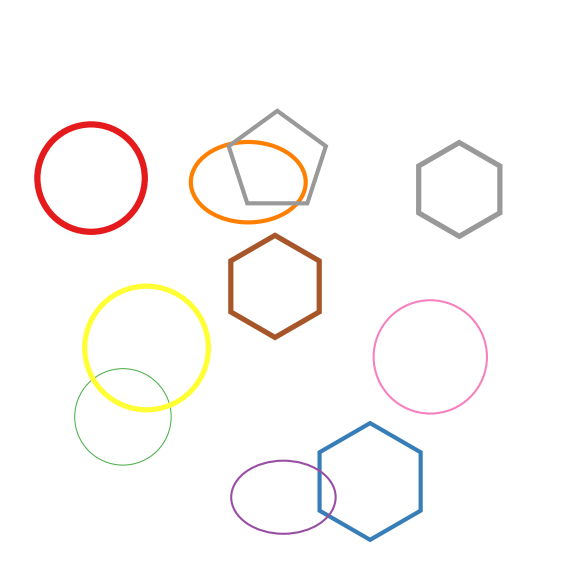[{"shape": "circle", "thickness": 3, "radius": 0.47, "center": [0.158, 0.691]}, {"shape": "hexagon", "thickness": 2, "radius": 0.51, "center": [0.641, 0.165]}, {"shape": "circle", "thickness": 0.5, "radius": 0.42, "center": [0.213, 0.277]}, {"shape": "oval", "thickness": 1, "radius": 0.45, "center": [0.491, 0.138]}, {"shape": "oval", "thickness": 2, "radius": 0.5, "center": [0.43, 0.684]}, {"shape": "circle", "thickness": 2.5, "radius": 0.54, "center": [0.254, 0.397]}, {"shape": "hexagon", "thickness": 2.5, "radius": 0.44, "center": [0.476, 0.503]}, {"shape": "circle", "thickness": 1, "radius": 0.49, "center": [0.745, 0.381]}, {"shape": "pentagon", "thickness": 2, "radius": 0.44, "center": [0.48, 0.719]}, {"shape": "hexagon", "thickness": 2.5, "radius": 0.41, "center": [0.795, 0.671]}]